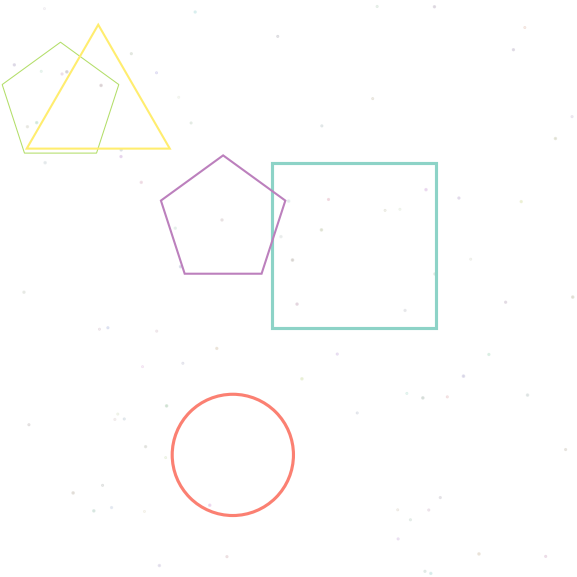[{"shape": "square", "thickness": 1.5, "radius": 0.71, "center": [0.613, 0.574]}, {"shape": "circle", "thickness": 1.5, "radius": 0.52, "center": [0.403, 0.211]}, {"shape": "pentagon", "thickness": 0.5, "radius": 0.53, "center": [0.105, 0.82]}, {"shape": "pentagon", "thickness": 1, "radius": 0.57, "center": [0.386, 0.617]}, {"shape": "triangle", "thickness": 1, "radius": 0.72, "center": [0.17, 0.813]}]